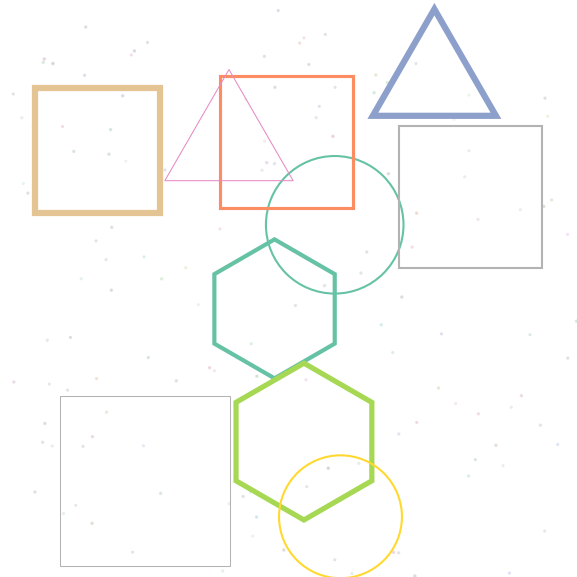[{"shape": "hexagon", "thickness": 2, "radius": 0.6, "center": [0.475, 0.464]}, {"shape": "circle", "thickness": 1, "radius": 0.6, "center": [0.58, 0.61]}, {"shape": "square", "thickness": 1.5, "radius": 0.57, "center": [0.496, 0.753]}, {"shape": "triangle", "thickness": 3, "radius": 0.62, "center": [0.752, 0.86]}, {"shape": "triangle", "thickness": 0.5, "radius": 0.64, "center": [0.396, 0.75]}, {"shape": "hexagon", "thickness": 2.5, "radius": 0.68, "center": [0.526, 0.234]}, {"shape": "circle", "thickness": 1, "radius": 0.53, "center": [0.59, 0.104]}, {"shape": "square", "thickness": 3, "radius": 0.54, "center": [0.169, 0.738]}, {"shape": "square", "thickness": 0.5, "radius": 0.74, "center": [0.251, 0.167]}, {"shape": "square", "thickness": 1, "radius": 0.62, "center": [0.815, 0.658]}]